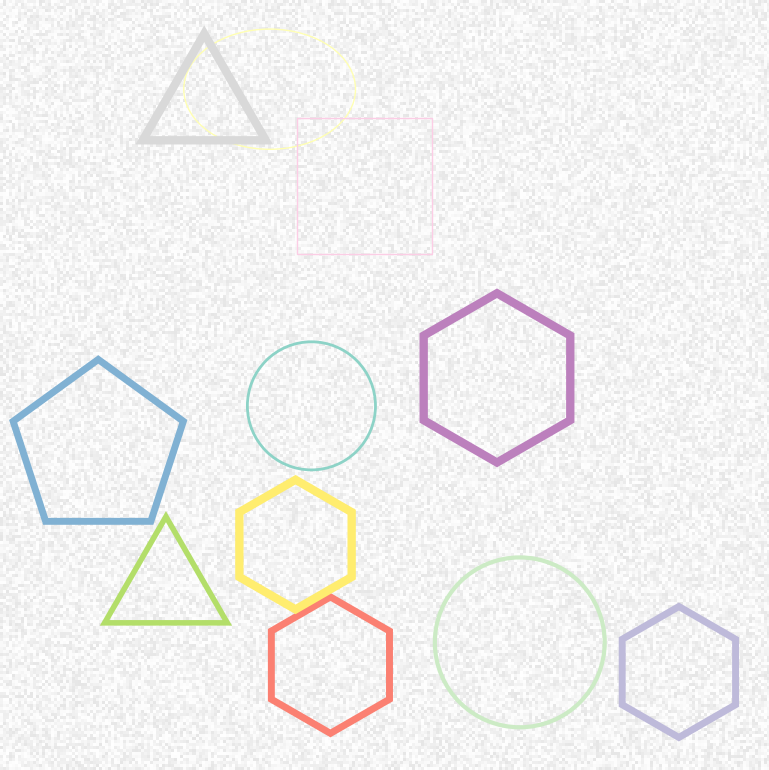[{"shape": "circle", "thickness": 1, "radius": 0.42, "center": [0.404, 0.473]}, {"shape": "oval", "thickness": 0.5, "radius": 0.56, "center": [0.35, 0.884]}, {"shape": "hexagon", "thickness": 2.5, "radius": 0.43, "center": [0.882, 0.127]}, {"shape": "hexagon", "thickness": 2.5, "radius": 0.44, "center": [0.429, 0.136]}, {"shape": "pentagon", "thickness": 2.5, "radius": 0.58, "center": [0.128, 0.417]}, {"shape": "triangle", "thickness": 2, "radius": 0.46, "center": [0.216, 0.237]}, {"shape": "square", "thickness": 0.5, "radius": 0.44, "center": [0.474, 0.759]}, {"shape": "triangle", "thickness": 3, "radius": 0.46, "center": [0.265, 0.864]}, {"shape": "hexagon", "thickness": 3, "radius": 0.55, "center": [0.645, 0.509]}, {"shape": "circle", "thickness": 1.5, "radius": 0.55, "center": [0.675, 0.166]}, {"shape": "hexagon", "thickness": 3, "radius": 0.42, "center": [0.384, 0.293]}]